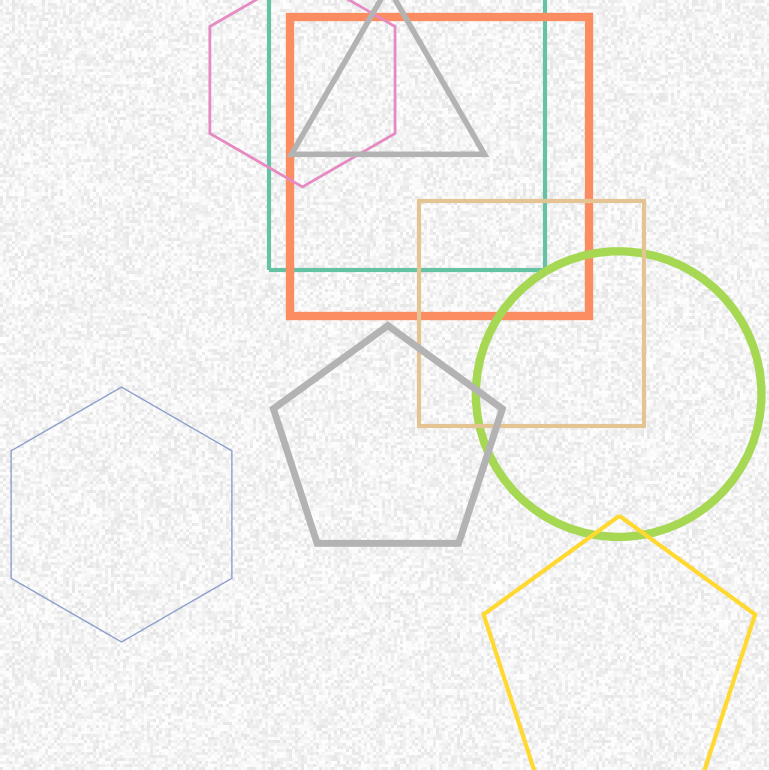[{"shape": "square", "thickness": 1.5, "radius": 0.9, "center": [0.529, 0.829]}, {"shape": "square", "thickness": 3, "radius": 0.97, "center": [0.571, 0.784]}, {"shape": "hexagon", "thickness": 0.5, "radius": 0.83, "center": [0.158, 0.332]}, {"shape": "hexagon", "thickness": 1, "radius": 0.69, "center": [0.393, 0.896]}, {"shape": "circle", "thickness": 3, "radius": 0.93, "center": [0.803, 0.488]}, {"shape": "pentagon", "thickness": 1.5, "radius": 0.93, "center": [0.804, 0.145]}, {"shape": "square", "thickness": 1.5, "radius": 0.73, "center": [0.69, 0.593]}, {"shape": "triangle", "thickness": 2, "radius": 0.72, "center": [0.504, 0.872]}, {"shape": "pentagon", "thickness": 2.5, "radius": 0.78, "center": [0.504, 0.421]}]